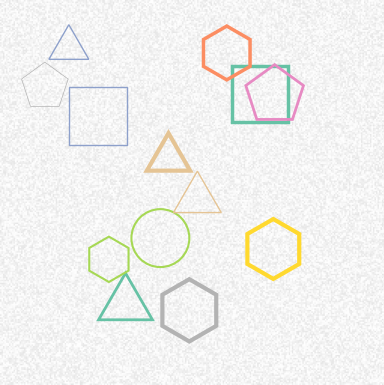[{"shape": "triangle", "thickness": 2, "radius": 0.4, "center": [0.326, 0.21]}, {"shape": "square", "thickness": 2.5, "radius": 0.36, "center": [0.675, 0.756]}, {"shape": "hexagon", "thickness": 2.5, "radius": 0.35, "center": [0.589, 0.862]}, {"shape": "square", "thickness": 1, "radius": 0.38, "center": [0.255, 0.698]}, {"shape": "triangle", "thickness": 1, "radius": 0.3, "center": [0.179, 0.876]}, {"shape": "pentagon", "thickness": 2, "radius": 0.39, "center": [0.713, 0.753]}, {"shape": "circle", "thickness": 1.5, "radius": 0.38, "center": [0.417, 0.382]}, {"shape": "hexagon", "thickness": 1.5, "radius": 0.29, "center": [0.283, 0.326]}, {"shape": "hexagon", "thickness": 3, "radius": 0.39, "center": [0.71, 0.353]}, {"shape": "triangle", "thickness": 1, "radius": 0.36, "center": [0.513, 0.484]}, {"shape": "triangle", "thickness": 3, "radius": 0.32, "center": [0.438, 0.589]}, {"shape": "hexagon", "thickness": 3, "radius": 0.4, "center": [0.492, 0.194]}, {"shape": "pentagon", "thickness": 0.5, "radius": 0.32, "center": [0.116, 0.775]}]